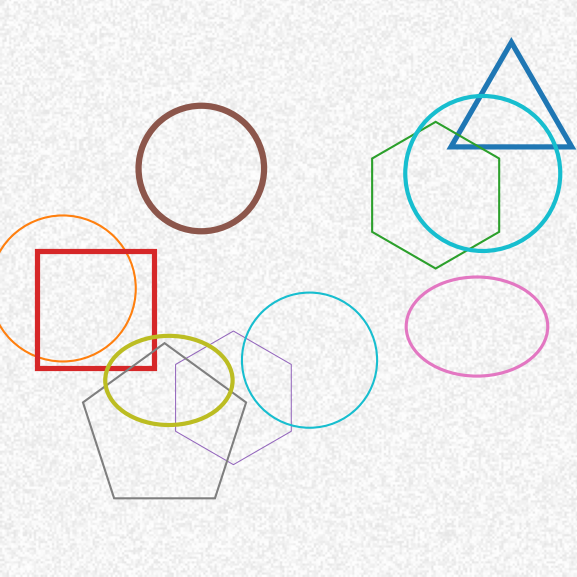[{"shape": "triangle", "thickness": 2.5, "radius": 0.6, "center": [0.886, 0.805]}, {"shape": "circle", "thickness": 1, "radius": 0.63, "center": [0.109, 0.5]}, {"shape": "hexagon", "thickness": 1, "radius": 0.64, "center": [0.754, 0.661]}, {"shape": "square", "thickness": 2.5, "radius": 0.51, "center": [0.165, 0.462]}, {"shape": "hexagon", "thickness": 0.5, "radius": 0.58, "center": [0.404, 0.31]}, {"shape": "circle", "thickness": 3, "radius": 0.54, "center": [0.349, 0.707]}, {"shape": "oval", "thickness": 1.5, "radius": 0.61, "center": [0.826, 0.434]}, {"shape": "pentagon", "thickness": 1, "radius": 0.74, "center": [0.285, 0.256]}, {"shape": "oval", "thickness": 2, "radius": 0.55, "center": [0.292, 0.34]}, {"shape": "circle", "thickness": 2, "radius": 0.67, "center": [0.836, 0.699]}, {"shape": "circle", "thickness": 1, "radius": 0.59, "center": [0.536, 0.375]}]